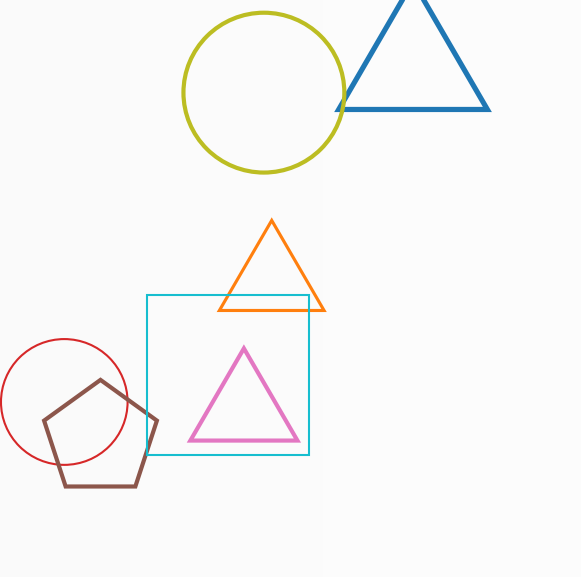[{"shape": "triangle", "thickness": 2.5, "radius": 0.74, "center": [0.711, 0.883]}, {"shape": "triangle", "thickness": 1.5, "radius": 0.52, "center": [0.467, 0.513]}, {"shape": "circle", "thickness": 1, "radius": 0.54, "center": [0.111, 0.303]}, {"shape": "pentagon", "thickness": 2, "radius": 0.51, "center": [0.173, 0.239]}, {"shape": "triangle", "thickness": 2, "radius": 0.53, "center": [0.42, 0.289]}, {"shape": "circle", "thickness": 2, "radius": 0.69, "center": [0.454, 0.839]}, {"shape": "square", "thickness": 1, "radius": 0.69, "center": [0.392, 0.35]}]